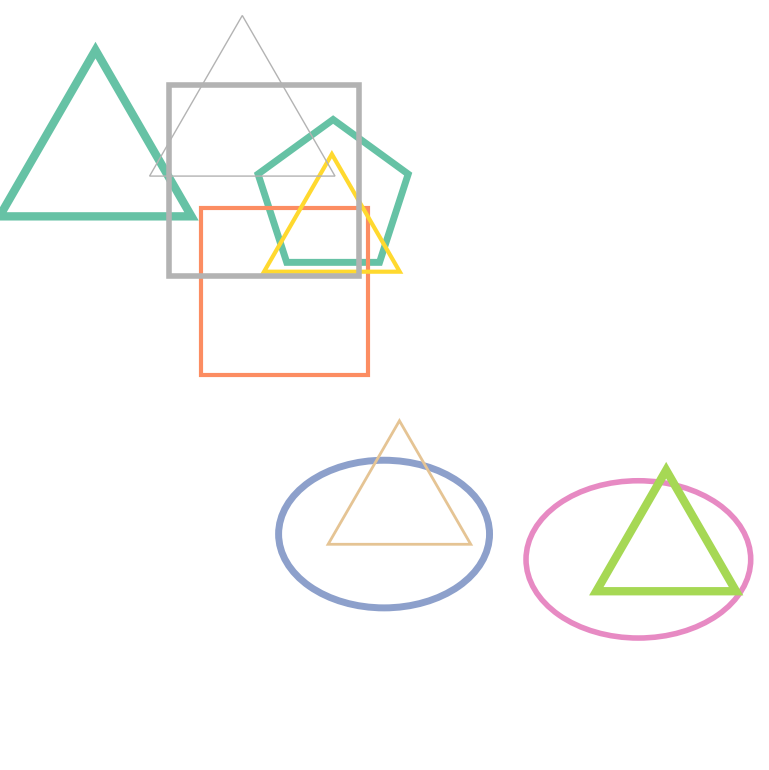[{"shape": "pentagon", "thickness": 2.5, "radius": 0.51, "center": [0.433, 0.742]}, {"shape": "triangle", "thickness": 3, "radius": 0.72, "center": [0.124, 0.791]}, {"shape": "square", "thickness": 1.5, "radius": 0.54, "center": [0.37, 0.621]}, {"shape": "oval", "thickness": 2.5, "radius": 0.68, "center": [0.499, 0.306]}, {"shape": "oval", "thickness": 2, "radius": 0.73, "center": [0.829, 0.274]}, {"shape": "triangle", "thickness": 3, "radius": 0.52, "center": [0.865, 0.285]}, {"shape": "triangle", "thickness": 1.5, "radius": 0.51, "center": [0.431, 0.698]}, {"shape": "triangle", "thickness": 1, "radius": 0.53, "center": [0.519, 0.347]}, {"shape": "triangle", "thickness": 0.5, "radius": 0.7, "center": [0.315, 0.841]}, {"shape": "square", "thickness": 2, "radius": 0.62, "center": [0.343, 0.766]}]